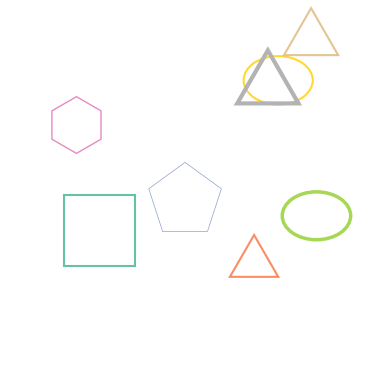[{"shape": "square", "thickness": 1.5, "radius": 0.46, "center": [0.258, 0.401]}, {"shape": "triangle", "thickness": 1.5, "radius": 0.36, "center": [0.66, 0.317]}, {"shape": "pentagon", "thickness": 0.5, "radius": 0.5, "center": [0.481, 0.479]}, {"shape": "hexagon", "thickness": 1, "radius": 0.37, "center": [0.199, 0.675]}, {"shape": "oval", "thickness": 2.5, "radius": 0.44, "center": [0.822, 0.44]}, {"shape": "oval", "thickness": 1.5, "radius": 0.45, "center": [0.723, 0.791]}, {"shape": "triangle", "thickness": 1.5, "radius": 0.41, "center": [0.808, 0.897]}, {"shape": "triangle", "thickness": 3, "radius": 0.46, "center": [0.696, 0.777]}]